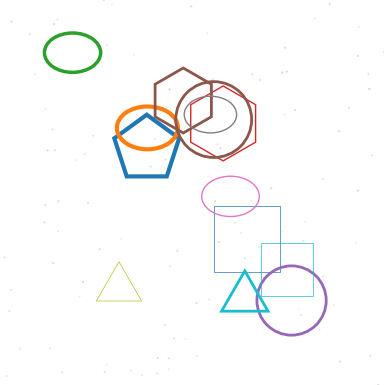[{"shape": "square", "thickness": 0.5, "radius": 0.43, "center": [0.641, 0.379]}, {"shape": "pentagon", "thickness": 3, "radius": 0.44, "center": [0.381, 0.613]}, {"shape": "oval", "thickness": 3, "radius": 0.4, "center": [0.383, 0.668]}, {"shape": "oval", "thickness": 2.5, "radius": 0.37, "center": [0.188, 0.863]}, {"shape": "hexagon", "thickness": 1, "radius": 0.49, "center": [0.58, 0.679]}, {"shape": "circle", "thickness": 2, "radius": 0.45, "center": [0.757, 0.219]}, {"shape": "hexagon", "thickness": 2, "radius": 0.42, "center": [0.476, 0.739]}, {"shape": "circle", "thickness": 2, "radius": 0.49, "center": [0.555, 0.689]}, {"shape": "oval", "thickness": 1, "radius": 0.37, "center": [0.599, 0.49]}, {"shape": "oval", "thickness": 1, "radius": 0.34, "center": [0.547, 0.702]}, {"shape": "triangle", "thickness": 0.5, "radius": 0.34, "center": [0.309, 0.252]}, {"shape": "square", "thickness": 0.5, "radius": 0.34, "center": [0.746, 0.3]}, {"shape": "triangle", "thickness": 2, "radius": 0.35, "center": [0.636, 0.227]}]